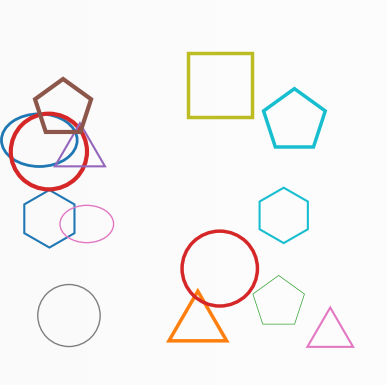[{"shape": "oval", "thickness": 2, "radius": 0.49, "center": [0.101, 0.636]}, {"shape": "hexagon", "thickness": 1.5, "radius": 0.37, "center": [0.127, 0.432]}, {"shape": "triangle", "thickness": 2.5, "radius": 0.43, "center": [0.51, 0.158]}, {"shape": "pentagon", "thickness": 0.5, "radius": 0.35, "center": [0.719, 0.215]}, {"shape": "circle", "thickness": 3, "radius": 0.49, "center": [0.126, 0.606]}, {"shape": "circle", "thickness": 2.5, "radius": 0.49, "center": [0.567, 0.302]}, {"shape": "triangle", "thickness": 1.5, "radius": 0.37, "center": [0.206, 0.605]}, {"shape": "pentagon", "thickness": 3, "radius": 0.38, "center": [0.163, 0.719]}, {"shape": "oval", "thickness": 1, "radius": 0.35, "center": [0.224, 0.418]}, {"shape": "triangle", "thickness": 1.5, "radius": 0.34, "center": [0.852, 0.133]}, {"shape": "circle", "thickness": 1, "radius": 0.4, "center": [0.178, 0.18]}, {"shape": "square", "thickness": 2.5, "radius": 0.41, "center": [0.568, 0.778]}, {"shape": "pentagon", "thickness": 2.5, "radius": 0.42, "center": [0.76, 0.686]}, {"shape": "hexagon", "thickness": 1.5, "radius": 0.36, "center": [0.732, 0.441]}]